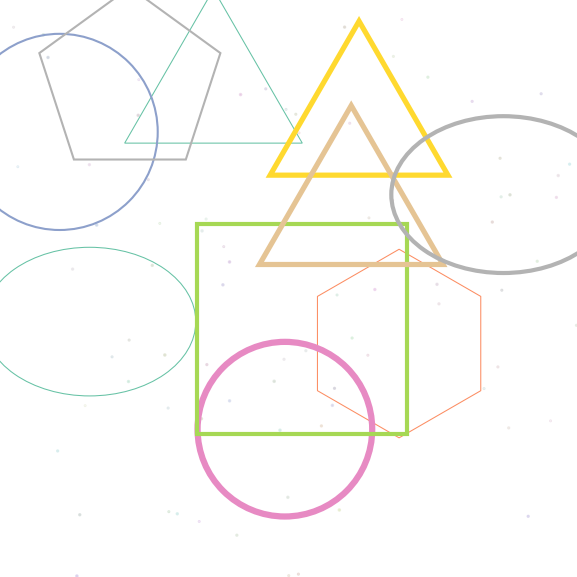[{"shape": "triangle", "thickness": 0.5, "radius": 0.89, "center": [0.37, 0.84]}, {"shape": "oval", "thickness": 0.5, "radius": 0.92, "center": [0.155, 0.442]}, {"shape": "hexagon", "thickness": 0.5, "radius": 0.82, "center": [0.691, 0.404]}, {"shape": "circle", "thickness": 1, "radius": 0.85, "center": [0.103, 0.771]}, {"shape": "circle", "thickness": 3, "radius": 0.76, "center": [0.493, 0.256]}, {"shape": "square", "thickness": 2, "radius": 0.91, "center": [0.523, 0.429]}, {"shape": "triangle", "thickness": 2.5, "radius": 0.89, "center": [0.622, 0.785]}, {"shape": "triangle", "thickness": 2.5, "radius": 0.92, "center": [0.608, 0.633]}, {"shape": "pentagon", "thickness": 1, "radius": 0.82, "center": [0.225, 0.856]}, {"shape": "oval", "thickness": 2, "radius": 0.97, "center": [0.872, 0.662]}]